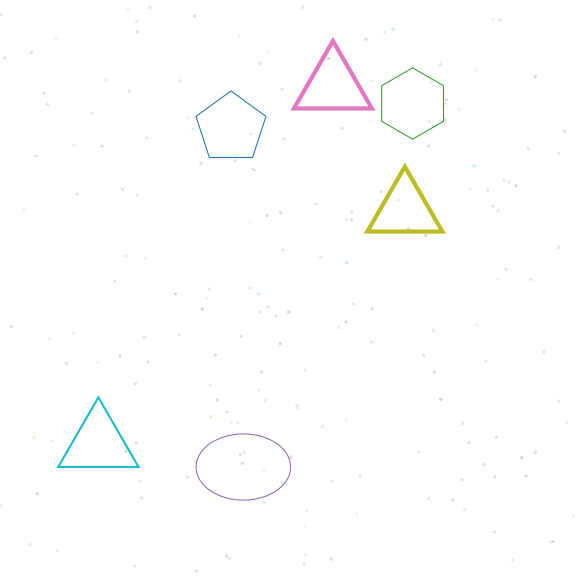[{"shape": "pentagon", "thickness": 0.5, "radius": 0.32, "center": [0.4, 0.778]}, {"shape": "hexagon", "thickness": 0.5, "radius": 0.31, "center": [0.714, 0.82]}, {"shape": "oval", "thickness": 0.5, "radius": 0.41, "center": [0.421, 0.19]}, {"shape": "triangle", "thickness": 2, "radius": 0.39, "center": [0.576, 0.85]}, {"shape": "triangle", "thickness": 2, "radius": 0.37, "center": [0.701, 0.636]}, {"shape": "triangle", "thickness": 1, "radius": 0.4, "center": [0.17, 0.231]}]